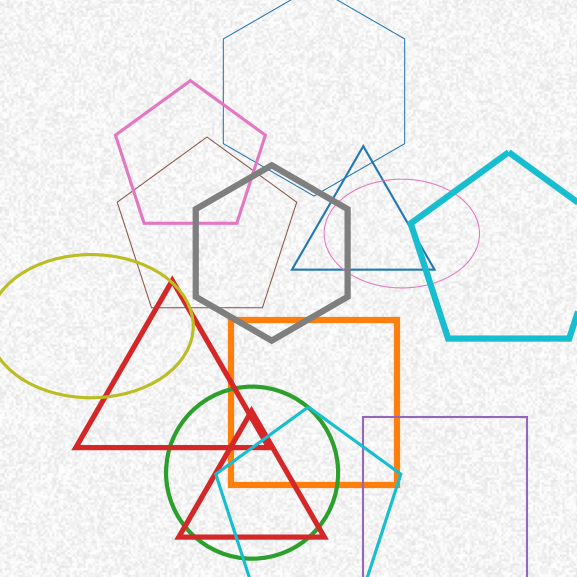[{"shape": "triangle", "thickness": 1, "radius": 0.71, "center": [0.629, 0.603]}, {"shape": "hexagon", "thickness": 0.5, "radius": 0.91, "center": [0.544, 0.841]}, {"shape": "square", "thickness": 3, "radius": 0.72, "center": [0.543, 0.302]}, {"shape": "circle", "thickness": 2, "radius": 0.74, "center": [0.437, 0.181]}, {"shape": "triangle", "thickness": 2.5, "radius": 0.73, "center": [0.436, 0.142]}, {"shape": "triangle", "thickness": 2.5, "radius": 0.96, "center": [0.298, 0.321]}, {"shape": "square", "thickness": 1, "radius": 0.71, "center": [0.77, 0.135]}, {"shape": "pentagon", "thickness": 0.5, "radius": 0.82, "center": [0.358, 0.598]}, {"shape": "pentagon", "thickness": 1.5, "radius": 0.68, "center": [0.33, 0.723]}, {"shape": "oval", "thickness": 0.5, "radius": 0.67, "center": [0.696, 0.595]}, {"shape": "hexagon", "thickness": 3, "radius": 0.76, "center": [0.47, 0.561]}, {"shape": "oval", "thickness": 1.5, "radius": 0.89, "center": [0.158, 0.434]}, {"shape": "pentagon", "thickness": 3, "radius": 0.89, "center": [0.881, 0.557]}, {"shape": "pentagon", "thickness": 1.5, "radius": 0.84, "center": [0.534, 0.126]}]